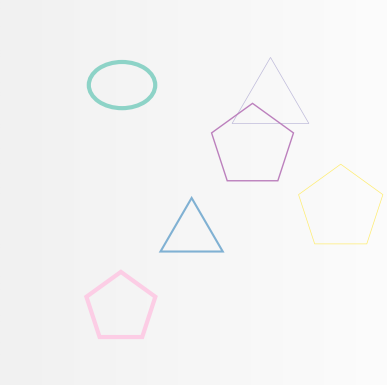[{"shape": "oval", "thickness": 3, "radius": 0.43, "center": [0.315, 0.779]}, {"shape": "triangle", "thickness": 0.5, "radius": 0.57, "center": [0.698, 0.736]}, {"shape": "triangle", "thickness": 1.5, "radius": 0.46, "center": [0.495, 0.393]}, {"shape": "pentagon", "thickness": 3, "radius": 0.47, "center": [0.312, 0.2]}, {"shape": "pentagon", "thickness": 1, "radius": 0.56, "center": [0.652, 0.62]}, {"shape": "pentagon", "thickness": 0.5, "radius": 0.57, "center": [0.879, 0.459]}]